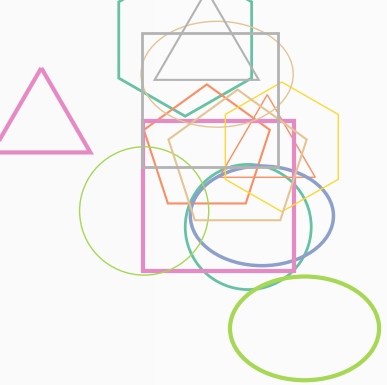[{"shape": "hexagon", "thickness": 2, "radius": 0.99, "center": [0.478, 0.896]}, {"shape": "circle", "thickness": 2, "radius": 0.81, "center": [0.641, 0.41]}, {"shape": "pentagon", "thickness": 1.5, "radius": 0.85, "center": [0.534, 0.61]}, {"shape": "triangle", "thickness": 1, "radius": 0.71, "center": [0.69, 0.611]}, {"shape": "oval", "thickness": 2.5, "radius": 0.92, "center": [0.676, 0.439]}, {"shape": "square", "thickness": 3, "radius": 0.97, "center": [0.565, 0.491]}, {"shape": "triangle", "thickness": 3, "radius": 0.73, "center": [0.107, 0.677]}, {"shape": "oval", "thickness": 3, "radius": 0.96, "center": [0.786, 0.147]}, {"shape": "circle", "thickness": 1, "radius": 0.83, "center": [0.372, 0.452]}, {"shape": "hexagon", "thickness": 1, "radius": 0.84, "center": [0.727, 0.618]}, {"shape": "pentagon", "thickness": 1.5, "radius": 0.94, "center": [0.613, 0.58]}, {"shape": "oval", "thickness": 1, "radius": 0.98, "center": [0.56, 0.807]}, {"shape": "square", "thickness": 2, "radius": 0.87, "center": [0.542, 0.741]}, {"shape": "triangle", "thickness": 1.5, "radius": 0.78, "center": [0.533, 0.87]}]